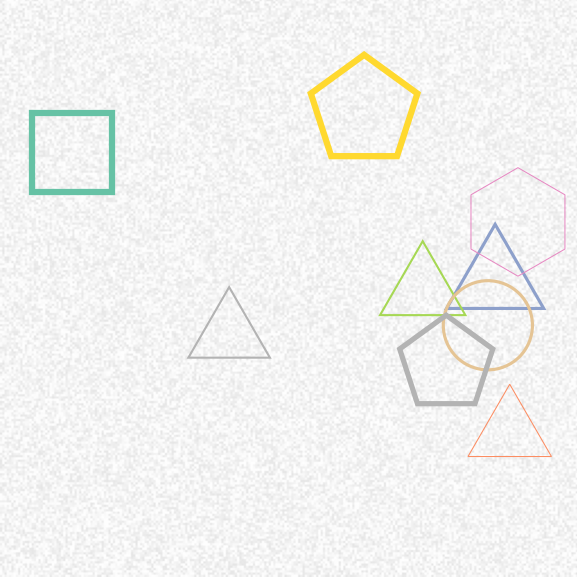[{"shape": "square", "thickness": 3, "radius": 0.34, "center": [0.125, 0.735]}, {"shape": "triangle", "thickness": 0.5, "radius": 0.42, "center": [0.883, 0.25]}, {"shape": "triangle", "thickness": 1.5, "radius": 0.49, "center": [0.857, 0.514]}, {"shape": "hexagon", "thickness": 0.5, "radius": 0.47, "center": [0.897, 0.615]}, {"shape": "triangle", "thickness": 1, "radius": 0.43, "center": [0.732, 0.496]}, {"shape": "pentagon", "thickness": 3, "radius": 0.49, "center": [0.631, 0.807]}, {"shape": "circle", "thickness": 1.5, "radius": 0.39, "center": [0.845, 0.436]}, {"shape": "triangle", "thickness": 1, "radius": 0.41, "center": [0.397, 0.421]}, {"shape": "pentagon", "thickness": 2.5, "radius": 0.42, "center": [0.773, 0.369]}]